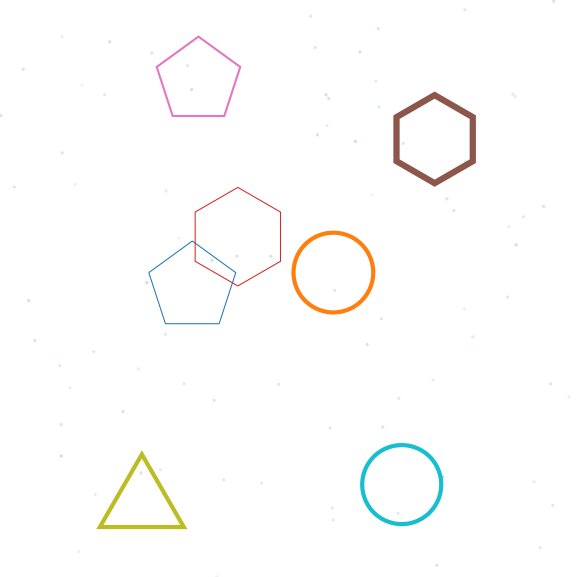[{"shape": "pentagon", "thickness": 0.5, "radius": 0.4, "center": [0.333, 0.503]}, {"shape": "circle", "thickness": 2, "radius": 0.35, "center": [0.577, 0.527]}, {"shape": "hexagon", "thickness": 0.5, "radius": 0.43, "center": [0.412, 0.589]}, {"shape": "hexagon", "thickness": 3, "radius": 0.38, "center": [0.753, 0.758]}, {"shape": "pentagon", "thickness": 1, "radius": 0.38, "center": [0.344, 0.86]}, {"shape": "triangle", "thickness": 2, "radius": 0.42, "center": [0.246, 0.128]}, {"shape": "circle", "thickness": 2, "radius": 0.34, "center": [0.696, 0.16]}]